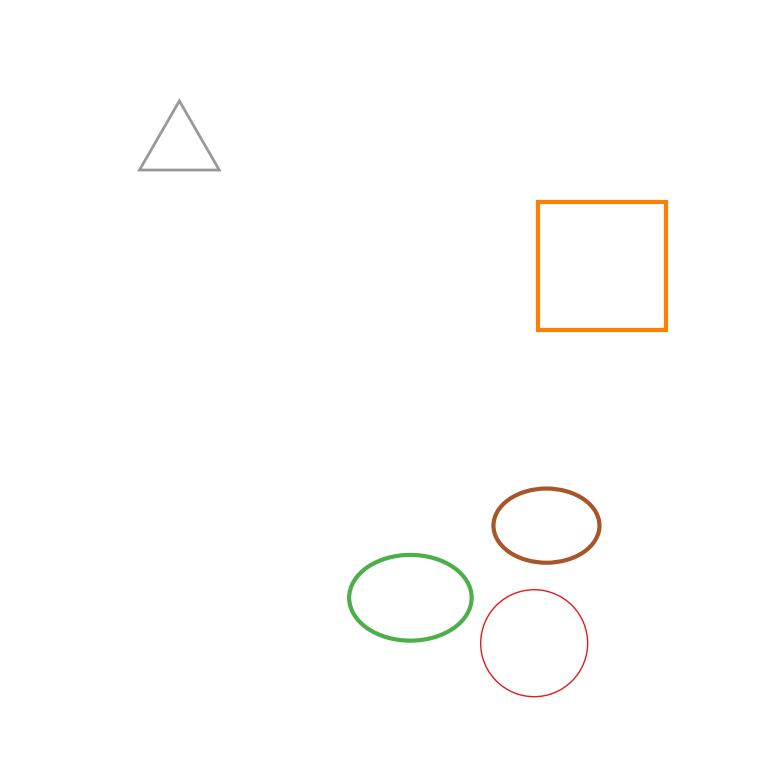[{"shape": "circle", "thickness": 0.5, "radius": 0.35, "center": [0.694, 0.165]}, {"shape": "oval", "thickness": 1.5, "radius": 0.4, "center": [0.533, 0.224]}, {"shape": "square", "thickness": 1.5, "radius": 0.42, "center": [0.782, 0.655]}, {"shape": "oval", "thickness": 1.5, "radius": 0.34, "center": [0.71, 0.317]}, {"shape": "triangle", "thickness": 1, "radius": 0.3, "center": [0.233, 0.809]}]